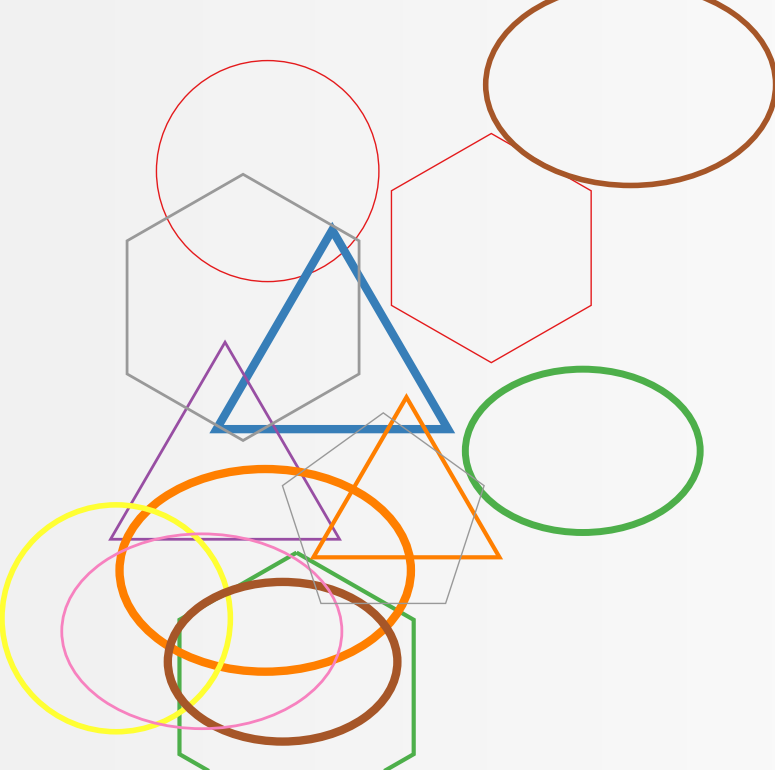[{"shape": "hexagon", "thickness": 0.5, "radius": 0.74, "center": [0.634, 0.678]}, {"shape": "circle", "thickness": 0.5, "radius": 0.72, "center": [0.345, 0.778]}, {"shape": "triangle", "thickness": 3, "radius": 0.86, "center": [0.429, 0.529]}, {"shape": "hexagon", "thickness": 1.5, "radius": 0.87, "center": [0.383, 0.108]}, {"shape": "oval", "thickness": 2.5, "radius": 0.76, "center": [0.752, 0.414]}, {"shape": "triangle", "thickness": 1, "radius": 0.85, "center": [0.29, 0.385]}, {"shape": "triangle", "thickness": 1.5, "radius": 0.69, "center": [0.524, 0.346]}, {"shape": "oval", "thickness": 3, "radius": 0.94, "center": [0.342, 0.259]}, {"shape": "circle", "thickness": 2, "radius": 0.74, "center": [0.15, 0.197]}, {"shape": "oval", "thickness": 3, "radius": 0.74, "center": [0.365, 0.141]}, {"shape": "oval", "thickness": 2, "radius": 0.94, "center": [0.814, 0.89]}, {"shape": "oval", "thickness": 1, "radius": 0.9, "center": [0.26, 0.18]}, {"shape": "hexagon", "thickness": 1, "radius": 0.86, "center": [0.314, 0.601]}, {"shape": "pentagon", "thickness": 0.5, "radius": 0.68, "center": [0.495, 0.327]}]